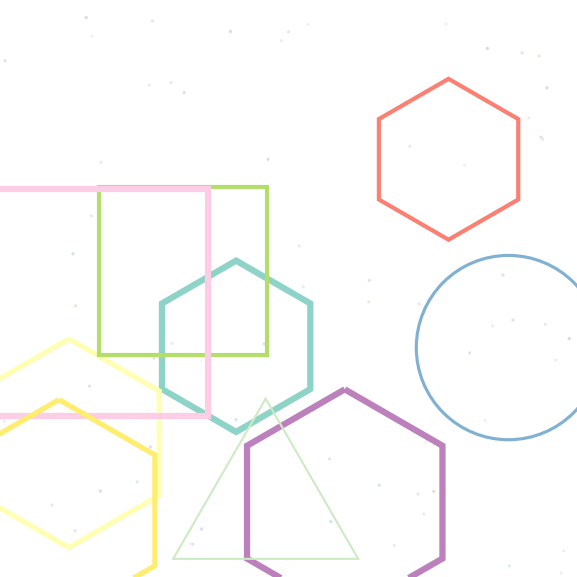[{"shape": "hexagon", "thickness": 3, "radius": 0.74, "center": [0.409, 0.4]}, {"shape": "hexagon", "thickness": 2.5, "radius": 0.9, "center": [0.119, 0.232]}, {"shape": "hexagon", "thickness": 2, "radius": 0.7, "center": [0.777, 0.723]}, {"shape": "circle", "thickness": 1.5, "radius": 0.8, "center": [0.88, 0.397]}, {"shape": "square", "thickness": 2, "radius": 0.73, "center": [0.318, 0.53]}, {"shape": "square", "thickness": 3, "radius": 0.99, "center": [0.163, 0.475]}, {"shape": "hexagon", "thickness": 3, "radius": 0.98, "center": [0.597, 0.13]}, {"shape": "triangle", "thickness": 1, "radius": 0.92, "center": [0.46, 0.124]}, {"shape": "hexagon", "thickness": 2.5, "radius": 0.96, "center": [0.102, 0.115]}]